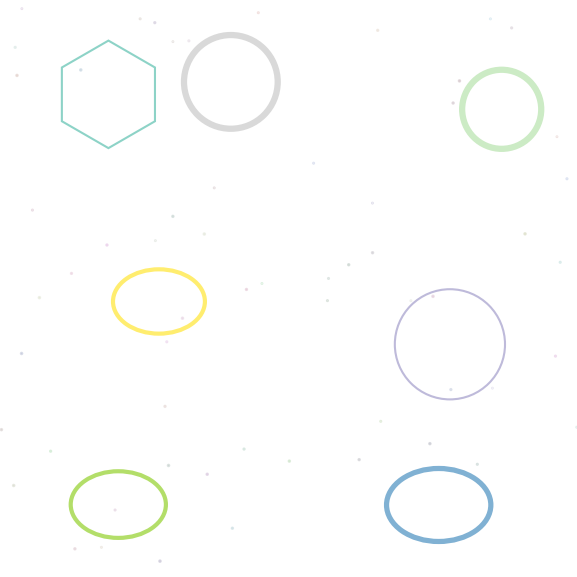[{"shape": "hexagon", "thickness": 1, "radius": 0.47, "center": [0.188, 0.836]}, {"shape": "circle", "thickness": 1, "radius": 0.48, "center": [0.779, 0.403]}, {"shape": "oval", "thickness": 2.5, "radius": 0.45, "center": [0.76, 0.125]}, {"shape": "oval", "thickness": 2, "radius": 0.41, "center": [0.205, 0.125]}, {"shape": "circle", "thickness": 3, "radius": 0.41, "center": [0.4, 0.857]}, {"shape": "circle", "thickness": 3, "radius": 0.34, "center": [0.869, 0.81]}, {"shape": "oval", "thickness": 2, "radius": 0.4, "center": [0.275, 0.477]}]